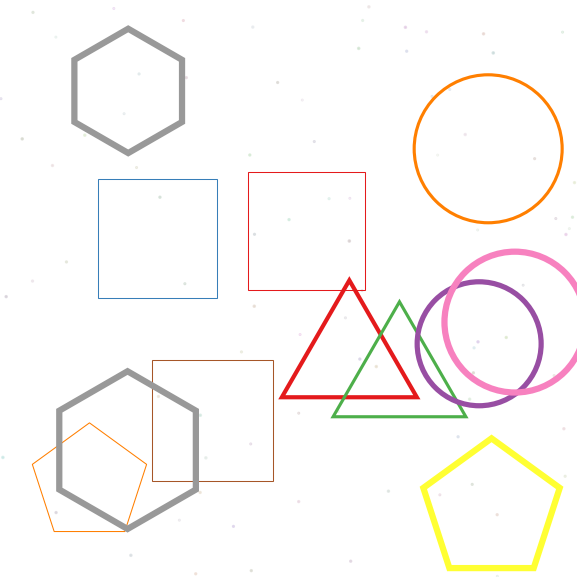[{"shape": "triangle", "thickness": 2, "radius": 0.67, "center": [0.605, 0.379]}, {"shape": "square", "thickness": 0.5, "radius": 0.51, "center": [0.531, 0.6]}, {"shape": "square", "thickness": 0.5, "radius": 0.52, "center": [0.273, 0.586]}, {"shape": "triangle", "thickness": 1.5, "radius": 0.66, "center": [0.692, 0.344]}, {"shape": "circle", "thickness": 2.5, "radius": 0.54, "center": [0.83, 0.404]}, {"shape": "pentagon", "thickness": 0.5, "radius": 0.52, "center": [0.155, 0.163]}, {"shape": "circle", "thickness": 1.5, "radius": 0.64, "center": [0.845, 0.742]}, {"shape": "pentagon", "thickness": 3, "radius": 0.62, "center": [0.851, 0.116]}, {"shape": "square", "thickness": 0.5, "radius": 0.53, "center": [0.368, 0.271]}, {"shape": "circle", "thickness": 3, "radius": 0.61, "center": [0.892, 0.441]}, {"shape": "hexagon", "thickness": 3, "radius": 0.54, "center": [0.222, 0.842]}, {"shape": "hexagon", "thickness": 3, "radius": 0.68, "center": [0.221, 0.22]}]